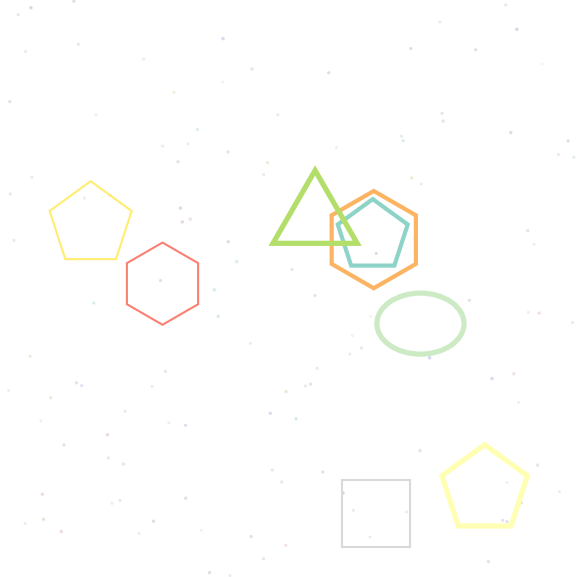[{"shape": "pentagon", "thickness": 2, "radius": 0.32, "center": [0.645, 0.591]}, {"shape": "pentagon", "thickness": 2.5, "radius": 0.39, "center": [0.839, 0.151]}, {"shape": "hexagon", "thickness": 1, "radius": 0.36, "center": [0.281, 0.508]}, {"shape": "hexagon", "thickness": 2, "radius": 0.42, "center": [0.647, 0.584]}, {"shape": "triangle", "thickness": 2.5, "radius": 0.42, "center": [0.546, 0.62]}, {"shape": "square", "thickness": 1, "radius": 0.29, "center": [0.651, 0.11]}, {"shape": "oval", "thickness": 2.5, "radius": 0.38, "center": [0.728, 0.439]}, {"shape": "pentagon", "thickness": 1, "radius": 0.37, "center": [0.157, 0.611]}]